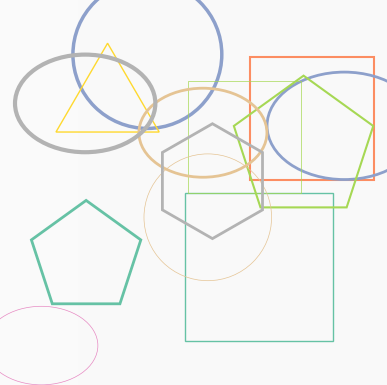[{"shape": "square", "thickness": 1, "radius": 0.96, "center": [0.668, 0.306]}, {"shape": "pentagon", "thickness": 2, "radius": 0.74, "center": [0.222, 0.331]}, {"shape": "square", "thickness": 1.5, "radius": 0.8, "center": [0.805, 0.692]}, {"shape": "circle", "thickness": 2.5, "radius": 0.96, "center": [0.38, 0.859]}, {"shape": "oval", "thickness": 2, "radius": 1.0, "center": [0.889, 0.673]}, {"shape": "oval", "thickness": 0.5, "radius": 0.73, "center": [0.107, 0.102]}, {"shape": "pentagon", "thickness": 1.5, "radius": 0.95, "center": [0.783, 0.614]}, {"shape": "square", "thickness": 0.5, "radius": 0.73, "center": [0.631, 0.643]}, {"shape": "triangle", "thickness": 1, "radius": 0.77, "center": [0.278, 0.734]}, {"shape": "circle", "thickness": 0.5, "radius": 0.82, "center": [0.536, 0.436]}, {"shape": "oval", "thickness": 2, "radius": 0.83, "center": [0.524, 0.655]}, {"shape": "oval", "thickness": 3, "radius": 0.91, "center": [0.22, 0.731]}, {"shape": "hexagon", "thickness": 2, "radius": 0.75, "center": [0.548, 0.529]}]